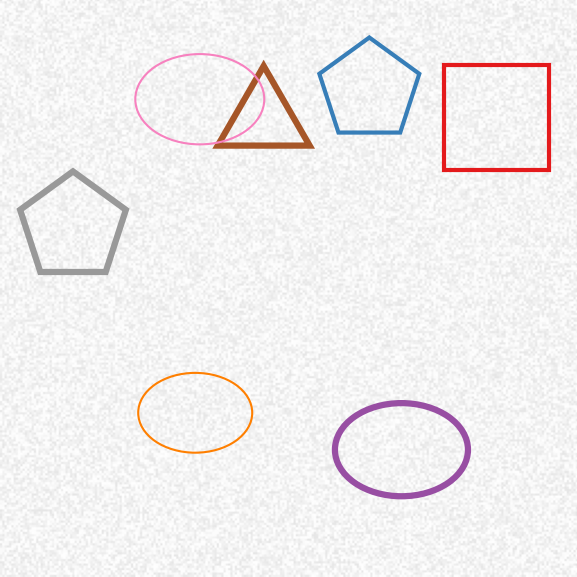[{"shape": "square", "thickness": 2, "radius": 0.46, "center": [0.859, 0.796]}, {"shape": "pentagon", "thickness": 2, "radius": 0.45, "center": [0.64, 0.843]}, {"shape": "oval", "thickness": 3, "radius": 0.58, "center": [0.695, 0.22]}, {"shape": "oval", "thickness": 1, "radius": 0.49, "center": [0.338, 0.284]}, {"shape": "triangle", "thickness": 3, "radius": 0.46, "center": [0.457, 0.793]}, {"shape": "oval", "thickness": 1, "radius": 0.56, "center": [0.346, 0.827]}, {"shape": "pentagon", "thickness": 3, "radius": 0.48, "center": [0.126, 0.606]}]